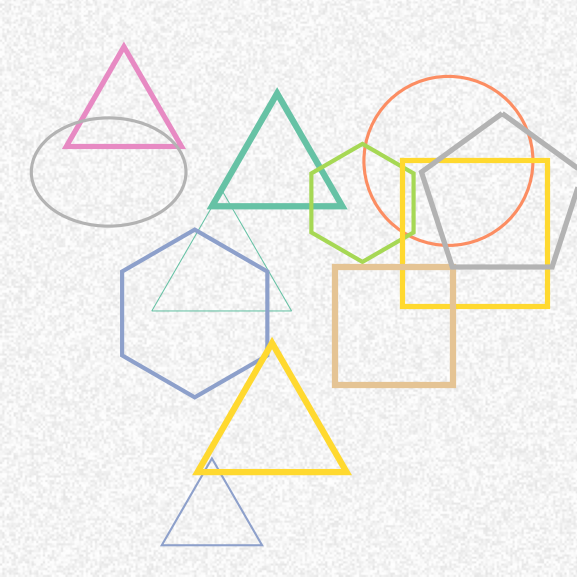[{"shape": "triangle", "thickness": 3, "radius": 0.65, "center": [0.48, 0.707]}, {"shape": "triangle", "thickness": 0.5, "radius": 0.7, "center": [0.384, 0.531]}, {"shape": "circle", "thickness": 1.5, "radius": 0.73, "center": [0.776, 0.721]}, {"shape": "hexagon", "thickness": 2, "radius": 0.73, "center": [0.337, 0.456]}, {"shape": "triangle", "thickness": 1, "radius": 0.5, "center": [0.367, 0.105]}, {"shape": "triangle", "thickness": 2.5, "radius": 0.58, "center": [0.215, 0.803]}, {"shape": "hexagon", "thickness": 2, "radius": 0.51, "center": [0.628, 0.648]}, {"shape": "triangle", "thickness": 3, "radius": 0.74, "center": [0.471, 0.256]}, {"shape": "square", "thickness": 2.5, "radius": 0.63, "center": [0.822, 0.596]}, {"shape": "square", "thickness": 3, "radius": 0.51, "center": [0.682, 0.434]}, {"shape": "oval", "thickness": 1.5, "radius": 0.67, "center": [0.188, 0.701]}, {"shape": "pentagon", "thickness": 2.5, "radius": 0.74, "center": [0.87, 0.656]}]